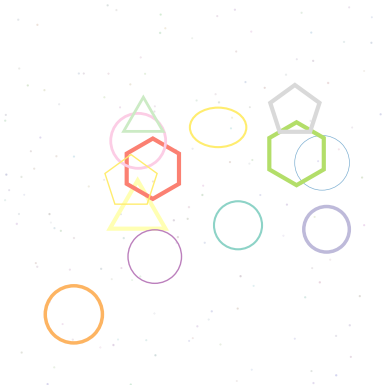[{"shape": "circle", "thickness": 1.5, "radius": 0.31, "center": [0.618, 0.415]}, {"shape": "triangle", "thickness": 3, "radius": 0.42, "center": [0.358, 0.448]}, {"shape": "circle", "thickness": 2.5, "radius": 0.3, "center": [0.848, 0.404]}, {"shape": "hexagon", "thickness": 3, "radius": 0.39, "center": [0.397, 0.562]}, {"shape": "circle", "thickness": 0.5, "radius": 0.36, "center": [0.837, 0.577]}, {"shape": "circle", "thickness": 2.5, "radius": 0.37, "center": [0.192, 0.183]}, {"shape": "hexagon", "thickness": 3, "radius": 0.41, "center": [0.77, 0.601]}, {"shape": "circle", "thickness": 2, "radius": 0.36, "center": [0.359, 0.634]}, {"shape": "pentagon", "thickness": 3, "radius": 0.34, "center": [0.766, 0.712]}, {"shape": "circle", "thickness": 1, "radius": 0.35, "center": [0.402, 0.334]}, {"shape": "triangle", "thickness": 2, "radius": 0.3, "center": [0.372, 0.688]}, {"shape": "oval", "thickness": 1.5, "radius": 0.37, "center": [0.567, 0.669]}, {"shape": "pentagon", "thickness": 1, "radius": 0.36, "center": [0.34, 0.527]}]